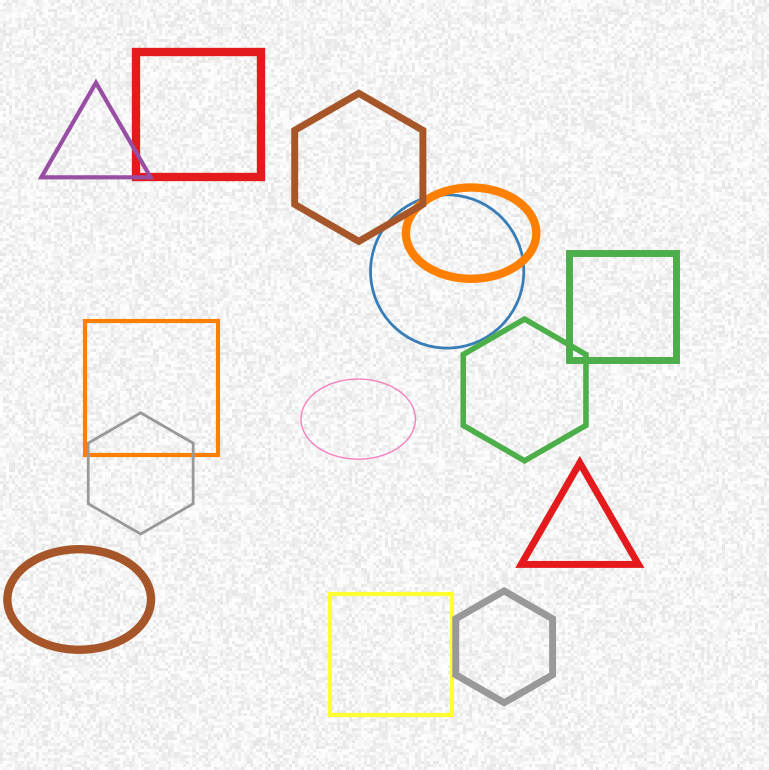[{"shape": "square", "thickness": 3, "radius": 0.4, "center": [0.258, 0.852]}, {"shape": "triangle", "thickness": 2.5, "radius": 0.44, "center": [0.753, 0.311]}, {"shape": "circle", "thickness": 1, "radius": 0.5, "center": [0.581, 0.647]}, {"shape": "square", "thickness": 2.5, "radius": 0.35, "center": [0.808, 0.602]}, {"shape": "hexagon", "thickness": 2, "radius": 0.46, "center": [0.681, 0.494]}, {"shape": "triangle", "thickness": 1.5, "radius": 0.41, "center": [0.125, 0.811]}, {"shape": "square", "thickness": 1.5, "radius": 0.43, "center": [0.196, 0.496]}, {"shape": "oval", "thickness": 3, "radius": 0.42, "center": [0.612, 0.697]}, {"shape": "square", "thickness": 1.5, "radius": 0.39, "center": [0.508, 0.15]}, {"shape": "oval", "thickness": 3, "radius": 0.47, "center": [0.103, 0.221]}, {"shape": "hexagon", "thickness": 2.5, "radius": 0.48, "center": [0.466, 0.783]}, {"shape": "oval", "thickness": 0.5, "radius": 0.37, "center": [0.465, 0.456]}, {"shape": "hexagon", "thickness": 1, "radius": 0.39, "center": [0.183, 0.385]}, {"shape": "hexagon", "thickness": 2.5, "radius": 0.36, "center": [0.655, 0.16]}]